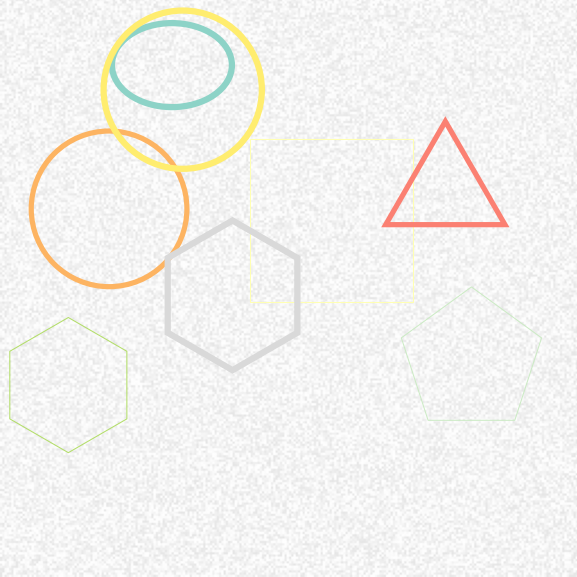[{"shape": "oval", "thickness": 3, "radius": 0.52, "center": [0.298, 0.886]}, {"shape": "square", "thickness": 0.5, "radius": 0.7, "center": [0.574, 0.618]}, {"shape": "triangle", "thickness": 2.5, "radius": 0.6, "center": [0.771, 0.67]}, {"shape": "circle", "thickness": 2.5, "radius": 0.67, "center": [0.189, 0.637]}, {"shape": "hexagon", "thickness": 0.5, "radius": 0.59, "center": [0.118, 0.332]}, {"shape": "hexagon", "thickness": 3, "radius": 0.65, "center": [0.403, 0.488]}, {"shape": "pentagon", "thickness": 0.5, "radius": 0.64, "center": [0.816, 0.375]}, {"shape": "circle", "thickness": 3, "radius": 0.69, "center": [0.316, 0.844]}]